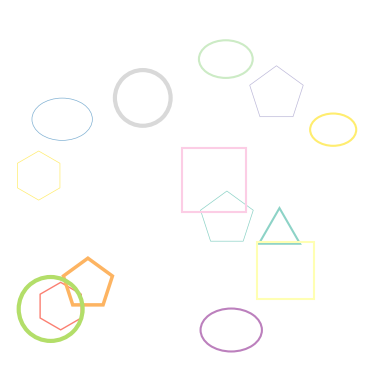[{"shape": "pentagon", "thickness": 0.5, "radius": 0.36, "center": [0.589, 0.432]}, {"shape": "triangle", "thickness": 1.5, "radius": 0.31, "center": [0.726, 0.398]}, {"shape": "square", "thickness": 1.5, "radius": 0.37, "center": [0.742, 0.298]}, {"shape": "pentagon", "thickness": 0.5, "radius": 0.37, "center": [0.718, 0.756]}, {"shape": "hexagon", "thickness": 1, "radius": 0.31, "center": [0.158, 0.205]}, {"shape": "oval", "thickness": 0.5, "radius": 0.39, "center": [0.161, 0.69]}, {"shape": "pentagon", "thickness": 2.5, "radius": 0.34, "center": [0.228, 0.262]}, {"shape": "circle", "thickness": 3, "radius": 0.42, "center": [0.132, 0.198]}, {"shape": "square", "thickness": 1.5, "radius": 0.42, "center": [0.556, 0.532]}, {"shape": "circle", "thickness": 3, "radius": 0.36, "center": [0.371, 0.746]}, {"shape": "oval", "thickness": 1.5, "radius": 0.4, "center": [0.601, 0.143]}, {"shape": "oval", "thickness": 1.5, "radius": 0.35, "center": [0.587, 0.847]}, {"shape": "oval", "thickness": 1.5, "radius": 0.3, "center": [0.865, 0.663]}, {"shape": "hexagon", "thickness": 0.5, "radius": 0.32, "center": [0.1, 0.544]}]